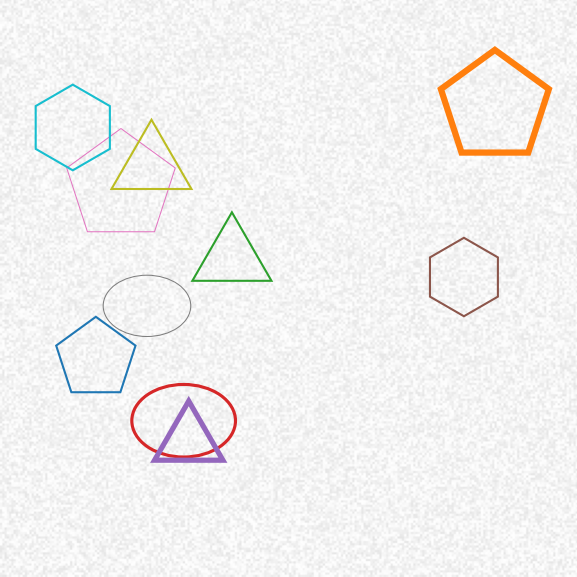[{"shape": "pentagon", "thickness": 1, "radius": 0.36, "center": [0.166, 0.378]}, {"shape": "pentagon", "thickness": 3, "radius": 0.49, "center": [0.857, 0.814]}, {"shape": "triangle", "thickness": 1, "radius": 0.4, "center": [0.402, 0.552]}, {"shape": "oval", "thickness": 1.5, "radius": 0.45, "center": [0.318, 0.271]}, {"shape": "triangle", "thickness": 2.5, "radius": 0.34, "center": [0.327, 0.236]}, {"shape": "hexagon", "thickness": 1, "radius": 0.34, "center": [0.803, 0.519]}, {"shape": "pentagon", "thickness": 0.5, "radius": 0.49, "center": [0.209, 0.678]}, {"shape": "oval", "thickness": 0.5, "radius": 0.38, "center": [0.254, 0.47]}, {"shape": "triangle", "thickness": 1, "radius": 0.4, "center": [0.262, 0.712]}, {"shape": "hexagon", "thickness": 1, "radius": 0.37, "center": [0.126, 0.778]}]